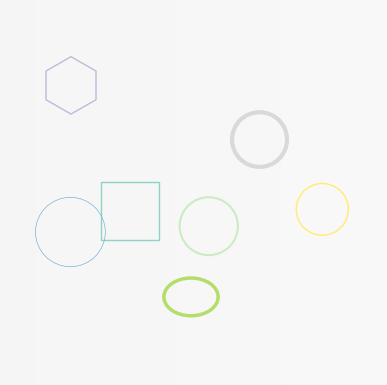[{"shape": "square", "thickness": 1, "radius": 0.37, "center": [0.336, 0.452]}, {"shape": "hexagon", "thickness": 1, "radius": 0.37, "center": [0.183, 0.778]}, {"shape": "circle", "thickness": 0.5, "radius": 0.45, "center": [0.182, 0.397]}, {"shape": "oval", "thickness": 2.5, "radius": 0.35, "center": [0.493, 0.229]}, {"shape": "circle", "thickness": 3, "radius": 0.35, "center": [0.67, 0.638]}, {"shape": "circle", "thickness": 1.5, "radius": 0.38, "center": [0.539, 0.413]}, {"shape": "circle", "thickness": 1, "radius": 0.34, "center": [0.832, 0.456]}]